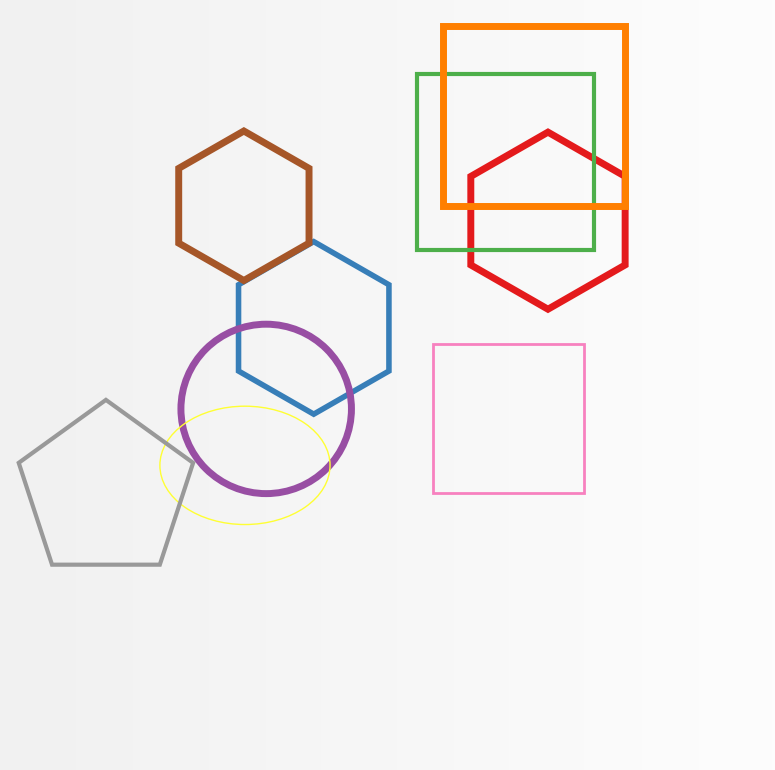[{"shape": "hexagon", "thickness": 2.5, "radius": 0.57, "center": [0.707, 0.713]}, {"shape": "hexagon", "thickness": 2, "radius": 0.56, "center": [0.405, 0.574]}, {"shape": "square", "thickness": 1.5, "radius": 0.57, "center": [0.652, 0.79]}, {"shape": "circle", "thickness": 2.5, "radius": 0.55, "center": [0.343, 0.469]}, {"shape": "square", "thickness": 2.5, "radius": 0.59, "center": [0.689, 0.849]}, {"shape": "oval", "thickness": 0.5, "radius": 0.55, "center": [0.316, 0.396]}, {"shape": "hexagon", "thickness": 2.5, "radius": 0.49, "center": [0.315, 0.733]}, {"shape": "square", "thickness": 1, "radius": 0.48, "center": [0.656, 0.456]}, {"shape": "pentagon", "thickness": 1.5, "radius": 0.59, "center": [0.137, 0.362]}]